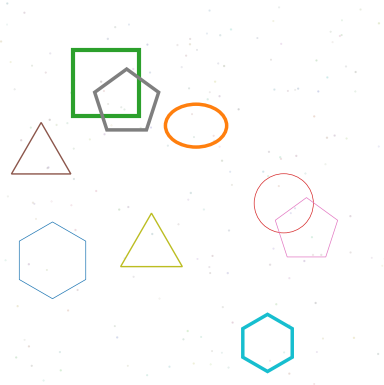[{"shape": "hexagon", "thickness": 0.5, "radius": 0.5, "center": [0.136, 0.324]}, {"shape": "oval", "thickness": 2.5, "radius": 0.4, "center": [0.509, 0.674]}, {"shape": "square", "thickness": 3, "radius": 0.43, "center": [0.276, 0.785]}, {"shape": "circle", "thickness": 0.5, "radius": 0.38, "center": [0.737, 0.472]}, {"shape": "triangle", "thickness": 1, "radius": 0.45, "center": [0.107, 0.593]}, {"shape": "pentagon", "thickness": 0.5, "radius": 0.43, "center": [0.796, 0.402]}, {"shape": "pentagon", "thickness": 2.5, "radius": 0.44, "center": [0.329, 0.733]}, {"shape": "triangle", "thickness": 1, "radius": 0.46, "center": [0.393, 0.354]}, {"shape": "hexagon", "thickness": 2.5, "radius": 0.37, "center": [0.695, 0.109]}]